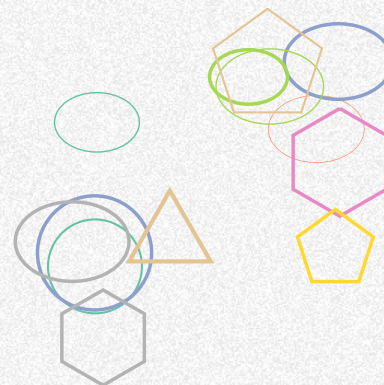[{"shape": "oval", "thickness": 1, "radius": 0.55, "center": [0.252, 0.682]}, {"shape": "circle", "thickness": 1.5, "radius": 0.61, "center": [0.247, 0.308]}, {"shape": "oval", "thickness": 0.5, "radius": 0.62, "center": [0.821, 0.665]}, {"shape": "oval", "thickness": 2.5, "radius": 0.7, "center": [0.879, 0.84]}, {"shape": "circle", "thickness": 2.5, "radius": 0.74, "center": [0.246, 0.343]}, {"shape": "hexagon", "thickness": 2.5, "radius": 0.7, "center": [0.883, 0.578]}, {"shape": "oval", "thickness": 1, "radius": 0.7, "center": [0.701, 0.775]}, {"shape": "oval", "thickness": 2.5, "radius": 0.51, "center": [0.646, 0.8]}, {"shape": "pentagon", "thickness": 2.5, "radius": 0.52, "center": [0.871, 0.352]}, {"shape": "pentagon", "thickness": 1.5, "radius": 0.74, "center": [0.695, 0.828]}, {"shape": "triangle", "thickness": 3, "radius": 0.61, "center": [0.441, 0.382]}, {"shape": "hexagon", "thickness": 2.5, "radius": 0.62, "center": [0.268, 0.123]}, {"shape": "oval", "thickness": 2.5, "radius": 0.74, "center": [0.187, 0.372]}]